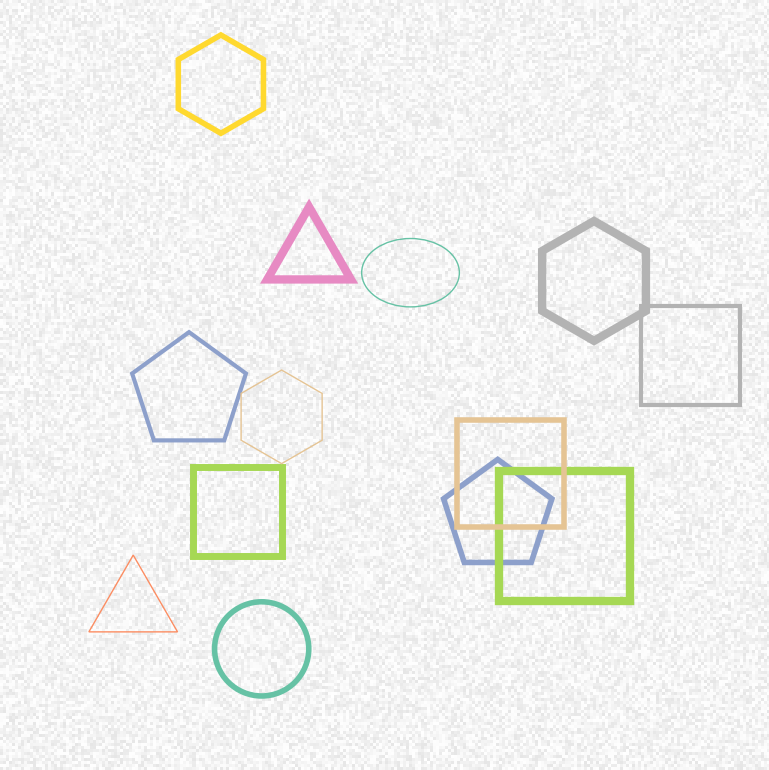[{"shape": "oval", "thickness": 0.5, "radius": 0.32, "center": [0.533, 0.646]}, {"shape": "circle", "thickness": 2, "radius": 0.31, "center": [0.34, 0.157]}, {"shape": "triangle", "thickness": 0.5, "radius": 0.33, "center": [0.173, 0.213]}, {"shape": "pentagon", "thickness": 2, "radius": 0.37, "center": [0.646, 0.329]}, {"shape": "pentagon", "thickness": 1.5, "radius": 0.39, "center": [0.246, 0.491]}, {"shape": "triangle", "thickness": 3, "radius": 0.31, "center": [0.401, 0.668]}, {"shape": "square", "thickness": 3, "radius": 0.42, "center": [0.733, 0.304]}, {"shape": "square", "thickness": 2.5, "radius": 0.29, "center": [0.308, 0.335]}, {"shape": "hexagon", "thickness": 2, "radius": 0.32, "center": [0.287, 0.891]}, {"shape": "square", "thickness": 2, "radius": 0.35, "center": [0.663, 0.385]}, {"shape": "hexagon", "thickness": 0.5, "radius": 0.3, "center": [0.366, 0.459]}, {"shape": "square", "thickness": 1.5, "radius": 0.32, "center": [0.896, 0.539]}, {"shape": "hexagon", "thickness": 3, "radius": 0.39, "center": [0.771, 0.635]}]